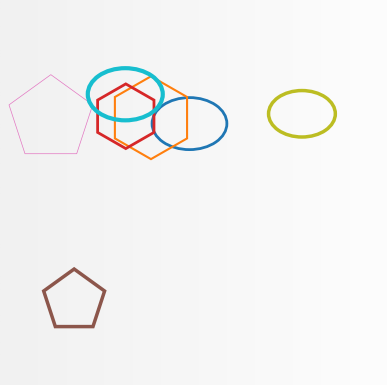[{"shape": "oval", "thickness": 2, "radius": 0.48, "center": [0.489, 0.679]}, {"shape": "hexagon", "thickness": 1.5, "radius": 0.54, "center": [0.39, 0.694]}, {"shape": "hexagon", "thickness": 2, "radius": 0.42, "center": [0.325, 0.698]}, {"shape": "pentagon", "thickness": 2.5, "radius": 0.41, "center": [0.191, 0.219]}, {"shape": "pentagon", "thickness": 0.5, "radius": 0.57, "center": [0.131, 0.693]}, {"shape": "oval", "thickness": 2.5, "radius": 0.43, "center": [0.779, 0.704]}, {"shape": "oval", "thickness": 3, "radius": 0.48, "center": [0.323, 0.755]}]